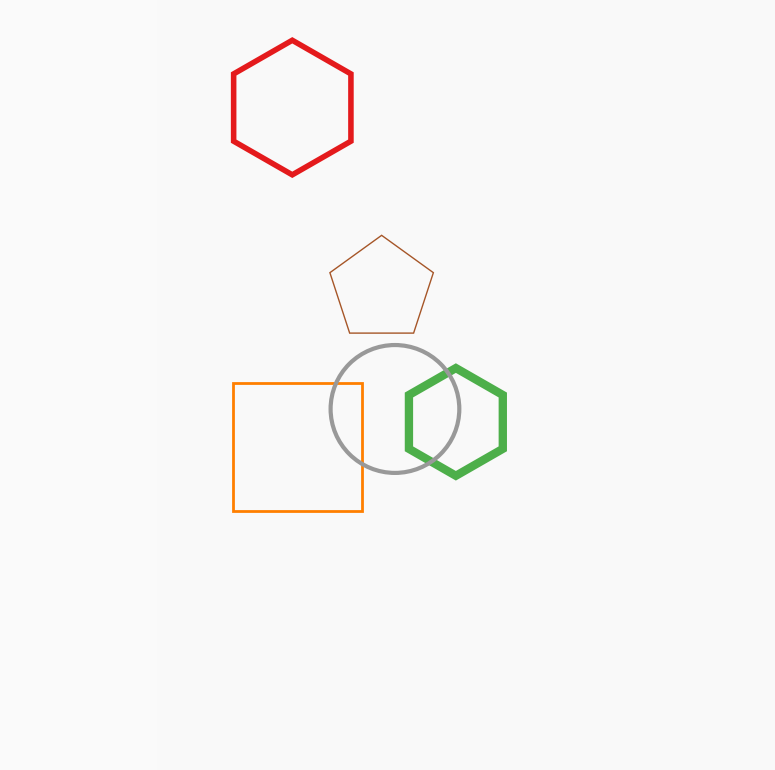[{"shape": "hexagon", "thickness": 2, "radius": 0.44, "center": [0.377, 0.86]}, {"shape": "hexagon", "thickness": 3, "radius": 0.35, "center": [0.588, 0.452]}, {"shape": "square", "thickness": 1, "radius": 0.42, "center": [0.384, 0.42]}, {"shape": "pentagon", "thickness": 0.5, "radius": 0.35, "center": [0.492, 0.624]}, {"shape": "circle", "thickness": 1.5, "radius": 0.42, "center": [0.51, 0.469]}]